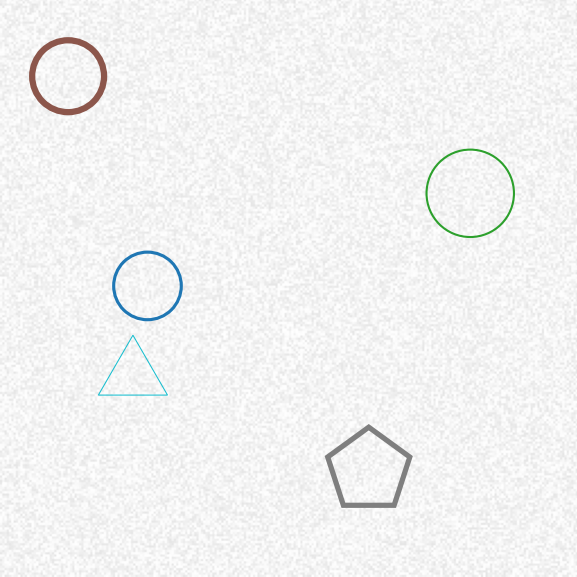[{"shape": "circle", "thickness": 1.5, "radius": 0.29, "center": [0.255, 0.504]}, {"shape": "circle", "thickness": 1, "radius": 0.38, "center": [0.814, 0.664]}, {"shape": "circle", "thickness": 3, "radius": 0.31, "center": [0.118, 0.867]}, {"shape": "pentagon", "thickness": 2.5, "radius": 0.37, "center": [0.639, 0.185]}, {"shape": "triangle", "thickness": 0.5, "radius": 0.35, "center": [0.23, 0.35]}]